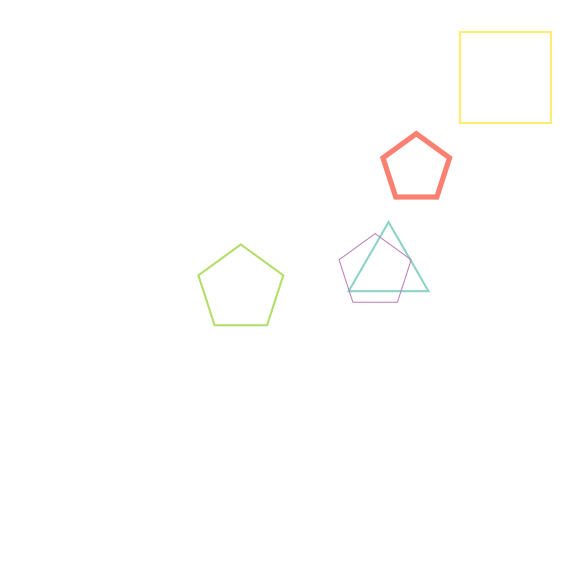[{"shape": "triangle", "thickness": 1, "radius": 0.4, "center": [0.673, 0.535]}, {"shape": "pentagon", "thickness": 2.5, "radius": 0.3, "center": [0.721, 0.707]}, {"shape": "pentagon", "thickness": 1, "radius": 0.39, "center": [0.417, 0.498]}, {"shape": "pentagon", "thickness": 0.5, "radius": 0.33, "center": [0.65, 0.529]}, {"shape": "square", "thickness": 1, "radius": 0.39, "center": [0.875, 0.865]}]